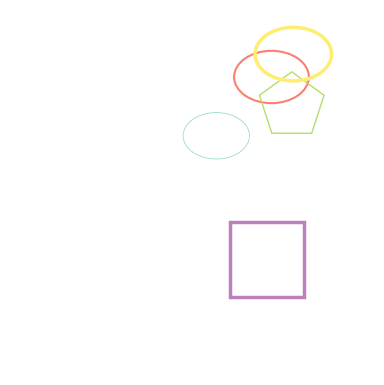[{"shape": "oval", "thickness": 0.5, "radius": 0.43, "center": [0.562, 0.647]}, {"shape": "oval", "thickness": 1.5, "radius": 0.49, "center": [0.705, 0.8]}, {"shape": "pentagon", "thickness": 1, "radius": 0.44, "center": [0.758, 0.725]}, {"shape": "square", "thickness": 2.5, "radius": 0.48, "center": [0.694, 0.326]}, {"shape": "oval", "thickness": 2.5, "radius": 0.5, "center": [0.762, 0.859]}]